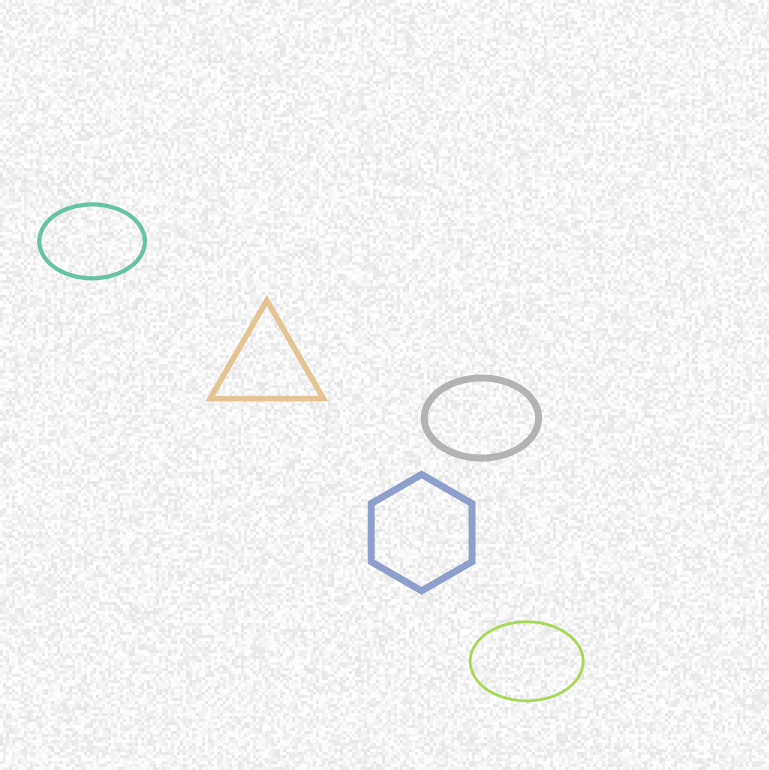[{"shape": "oval", "thickness": 1.5, "radius": 0.34, "center": [0.12, 0.687]}, {"shape": "hexagon", "thickness": 2.5, "radius": 0.38, "center": [0.548, 0.308]}, {"shape": "oval", "thickness": 1, "radius": 0.37, "center": [0.684, 0.141]}, {"shape": "triangle", "thickness": 2, "radius": 0.42, "center": [0.347, 0.525]}, {"shape": "oval", "thickness": 2.5, "radius": 0.37, "center": [0.625, 0.457]}]